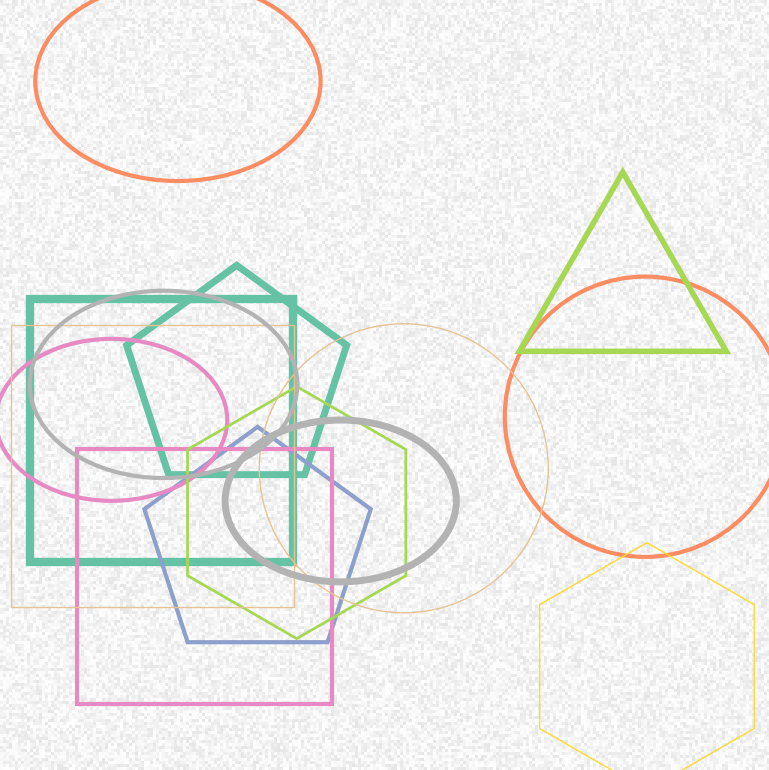[{"shape": "pentagon", "thickness": 2.5, "radius": 0.75, "center": [0.307, 0.505]}, {"shape": "square", "thickness": 3, "radius": 0.85, "center": [0.209, 0.441]}, {"shape": "circle", "thickness": 1.5, "radius": 0.91, "center": [0.838, 0.459]}, {"shape": "oval", "thickness": 1.5, "radius": 0.93, "center": [0.231, 0.895]}, {"shape": "pentagon", "thickness": 1.5, "radius": 0.77, "center": [0.335, 0.291]}, {"shape": "oval", "thickness": 1.5, "radius": 0.75, "center": [0.145, 0.455]}, {"shape": "square", "thickness": 1.5, "radius": 0.83, "center": [0.265, 0.251]}, {"shape": "hexagon", "thickness": 1, "radius": 0.82, "center": [0.385, 0.334]}, {"shape": "triangle", "thickness": 2, "radius": 0.78, "center": [0.809, 0.621]}, {"shape": "hexagon", "thickness": 0.5, "radius": 0.8, "center": [0.84, 0.134]}, {"shape": "circle", "thickness": 0.5, "radius": 0.94, "center": [0.524, 0.392]}, {"shape": "square", "thickness": 0.5, "radius": 0.92, "center": [0.198, 0.395]}, {"shape": "oval", "thickness": 2.5, "radius": 0.75, "center": [0.442, 0.349]}, {"shape": "oval", "thickness": 1.5, "radius": 0.87, "center": [0.212, 0.501]}]